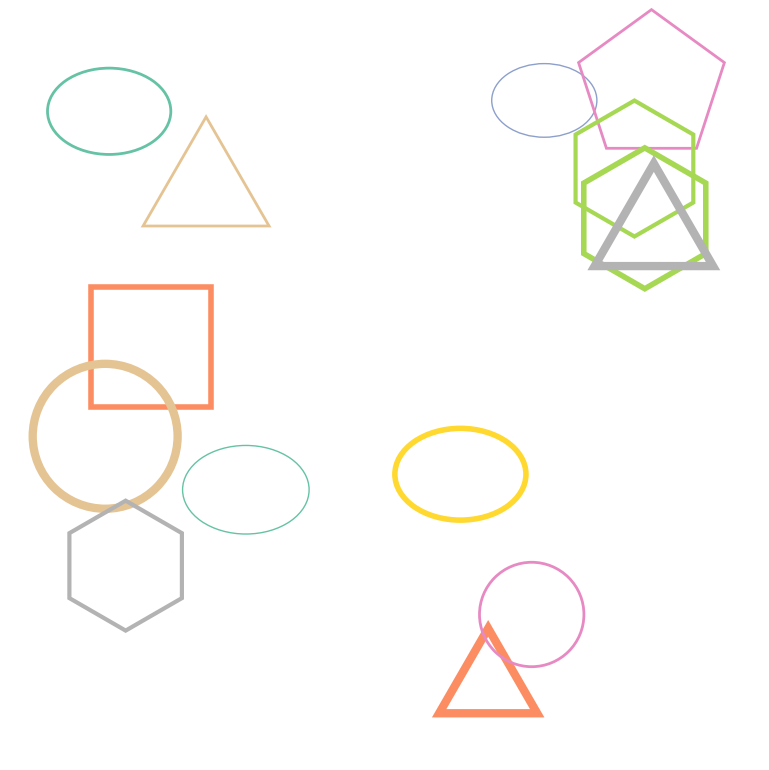[{"shape": "oval", "thickness": 0.5, "radius": 0.41, "center": [0.319, 0.364]}, {"shape": "oval", "thickness": 1, "radius": 0.4, "center": [0.142, 0.855]}, {"shape": "triangle", "thickness": 3, "radius": 0.37, "center": [0.634, 0.11]}, {"shape": "square", "thickness": 2, "radius": 0.39, "center": [0.196, 0.549]}, {"shape": "oval", "thickness": 0.5, "radius": 0.34, "center": [0.707, 0.87]}, {"shape": "pentagon", "thickness": 1, "radius": 0.5, "center": [0.846, 0.888]}, {"shape": "circle", "thickness": 1, "radius": 0.34, "center": [0.691, 0.202]}, {"shape": "hexagon", "thickness": 2, "radius": 0.46, "center": [0.837, 0.716]}, {"shape": "hexagon", "thickness": 1.5, "radius": 0.44, "center": [0.824, 0.781]}, {"shape": "oval", "thickness": 2, "radius": 0.43, "center": [0.598, 0.384]}, {"shape": "triangle", "thickness": 1, "radius": 0.47, "center": [0.268, 0.754]}, {"shape": "circle", "thickness": 3, "radius": 0.47, "center": [0.137, 0.433]}, {"shape": "triangle", "thickness": 3, "radius": 0.44, "center": [0.849, 0.699]}, {"shape": "hexagon", "thickness": 1.5, "radius": 0.42, "center": [0.163, 0.265]}]